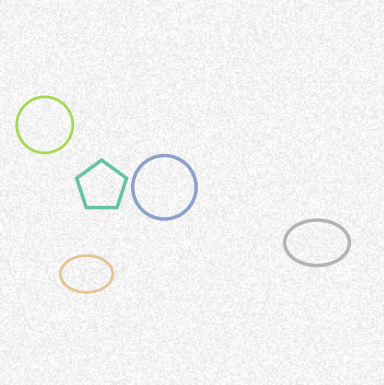[{"shape": "pentagon", "thickness": 2.5, "radius": 0.34, "center": [0.264, 0.516]}, {"shape": "circle", "thickness": 2.5, "radius": 0.41, "center": [0.427, 0.514]}, {"shape": "circle", "thickness": 2, "radius": 0.36, "center": [0.116, 0.676]}, {"shape": "oval", "thickness": 2, "radius": 0.34, "center": [0.225, 0.288]}, {"shape": "oval", "thickness": 2.5, "radius": 0.42, "center": [0.823, 0.369]}]